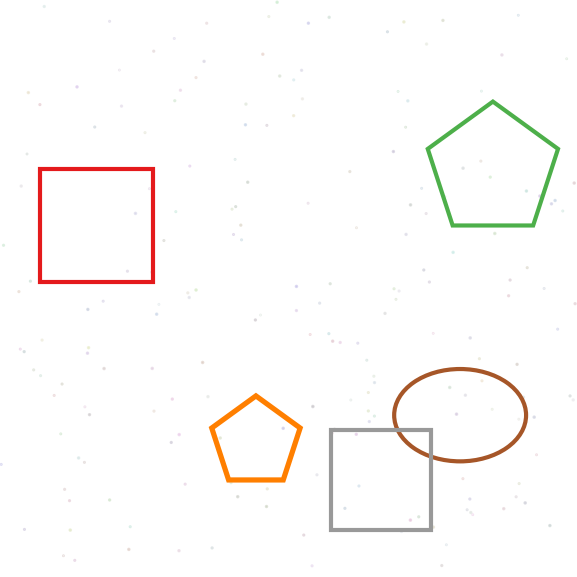[{"shape": "square", "thickness": 2, "radius": 0.49, "center": [0.167, 0.609]}, {"shape": "pentagon", "thickness": 2, "radius": 0.59, "center": [0.853, 0.705]}, {"shape": "pentagon", "thickness": 2.5, "radius": 0.4, "center": [0.443, 0.233]}, {"shape": "oval", "thickness": 2, "radius": 0.57, "center": [0.797, 0.28]}, {"shape": "square", "thickness": 2, "radius": 0.43, "center": [0.66, 0.168]}]